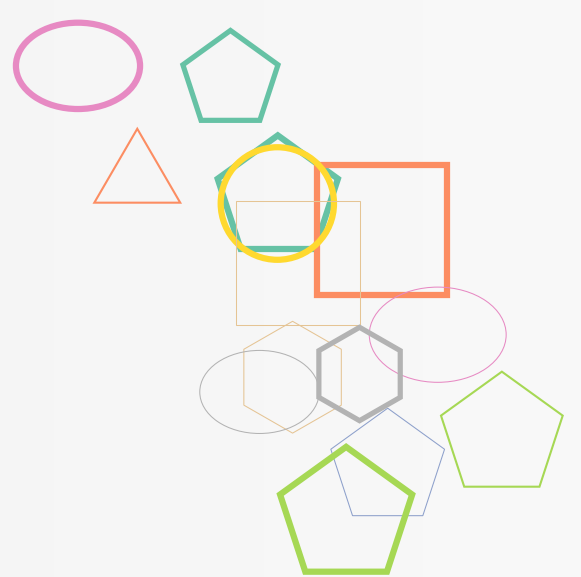[{"shape": "pentagon", "thickness": 2.5, "radius": 0.43, "center": [0.396, 0.86]}, {"shape": "pentagon", "thickness": 3, "radius": 0.54, "center": [0.478, 0.656]}, {"shape": "triangle", "thickness": 1, "radius": 0.43, "center": [0.236, 0.691]}, {"shape": "square", "thickness": 3, "radius": 0.56, "center": [0.657, 0.601]}, {"shape": "pentagon", "thickness": 0.5, "radius": 0.51, "center": [0.667, 0.189]}, {"shape": "oval", "thickness": 0.5, "radius": 0.59, "center": [0.753, 0.42]}, {"shape": "oval", "thickness": 3, "radius": 0.53, "center": [0.134, 0.885]}, {"shape": "pentagon", "thickness": 3, "radius": 0.6, "center": [0.595, 0.106]}, {"shape": "pentagon", "thickness": 1, "radius": 0.55, "center": [0.863, 0.245]}, {"shape": "circle", "thickness": 3, "radius": 0.49, "center": [0.477, 0.647]}, {"shape": "hexagon", "thickness": 0.5, "radius": 0.48, "center": [0.503, 0.346]}, {"shape": "square", "thickness": 0.5, "radius": 0.54, "center": [0.513, 0.544]}, {"shape": "hexagon", "thickness": 2.5, "radius": 0.4, "center": [0.619, 0.352]}, {"shape": "oval", "thickness": 0.5, "radius": 0.51, "center": [0.446, 0.32]}]